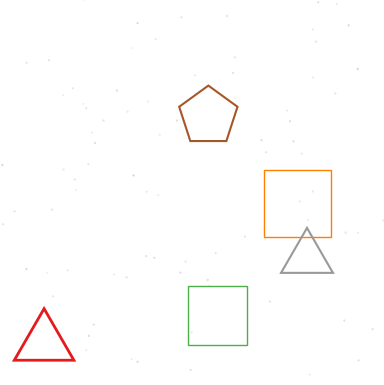[{"shape": "triangle", "thickness": 2, "radius": 0.45, "center": [0.115, 0.109]}, {"shape": "square", "thickness": 1, "radius": 0.39, "center": [0.565, 0.18]}, {"shape": "square", "thickness": 1, "radius": 0.43, "center": [0.773, 0.471]}, {"shape": "pentagon", "thickness": 1.5, "radius": 0.4, "center": [0.541, 0.698]}, {"shape": "triangle", "thickness": 1.5, "radius": 0.39, "center": [0.797, 0.33]}]